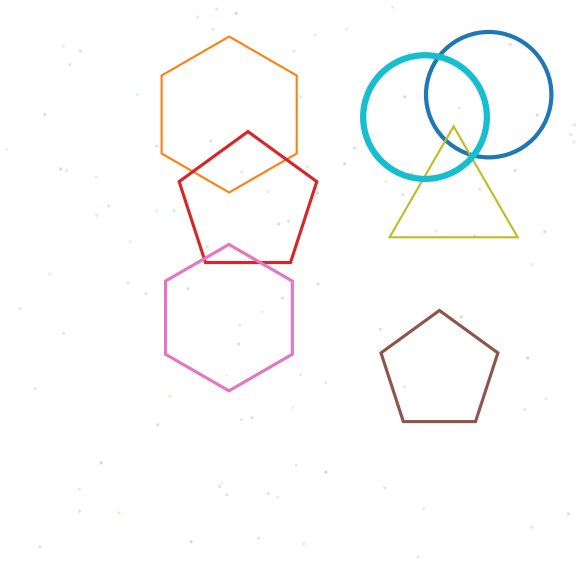[{"shape": "circle", "thickness": 2, "radius": 0.54, "center": [0.846, 0.835]}, {"shape": "hexagon", "thickness": 1, "radius": 0.68, "center": [0.397, 0.801]}, {"shape": "pentagon", "thickness": 1.5, "radius": 0.63, "center": [0.429, 0.646]}, {"shape": "pentagon", "thickness": 1.5, "radius": 0.53, "center": [0.761, 0.355]}, {"shape": "hexagon", "thickness": 1.5, "radius": 0.63, "center": [0.396, 0.449]}, {"shape": "triangle", "thickness": 1, "radius": 0.64, "center": [0.785, 0.652]}, {"shape": "circle", "thickness": 3, "radius": 0.54, "center": [0.736, 0.796]}]